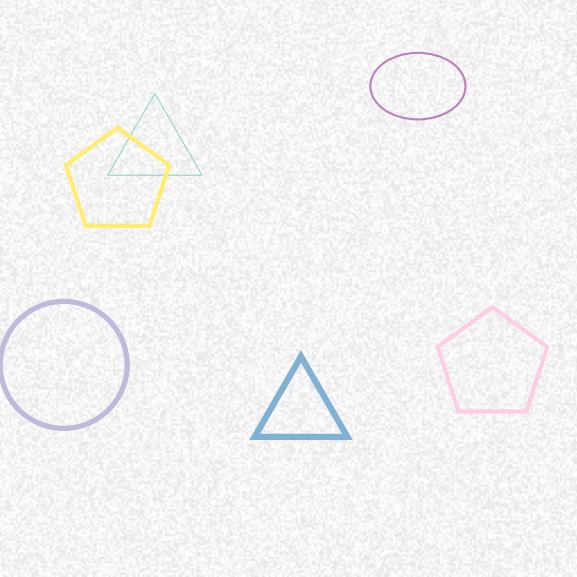[{"shape": "triangle", "thickness": 0.5, "radius": 0.47, "center": [0.268, 0.743]}, {"shape": "circle", "thickness": 2.5, "radius": 0.55, "center": [0.11, 0.367]}, {"shape": "triangle", "thickness": 3, "radius": 0.46, "center": [0.521, 0.289]}, {"shape": "pentagon", "thickness": 2, "radius": 0.5, "center": [0.853, 0.367]}, {"shape": "oval", "thickness": 1, "radius": 0.41, "center": [0.724, 0.85]}, {"shape": "pentagon", "thickness": 2, "radius": 0.47, "center": [0.204, 0.684]}]